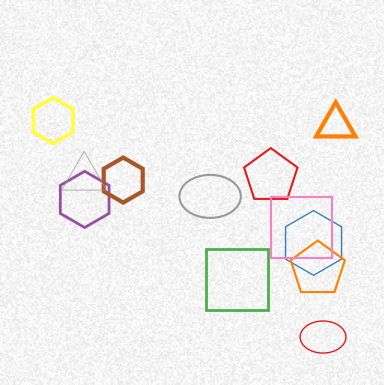[{"shape": "pentagon", "thickness": 1.5, "radius": 0.36, "center": [0.703, 0.542]}, {"shape": "oval", "thickness": 1, "radius": 0.3, "center": [0.839, 0.125]}, {"shape": "hexagon", "thickness": 1, "radius": 0.42, "center": [0.814, 0.369]}, {"shape": "square", "thickness": 2, "radius": 0.4, "center": [0.616, 0.274]}, {"shape": "hexagon", "thickness": 2, "radius": 0.37, "center": [0.22, 0.482]}, {"shape": "triangle", "thickness": 3, "radius": 0.3, "center": [0.872, 0.675]}, {"shape": "pentagon", "thickness": 1.5, "radius": 0.37, "center": [0.825, 0.301]}, {"shape": "hexagon", "thickness": 2.5, "radius": 0.3, "center": [0.138, 0.687]}, {"shape": "hexagon", "thickness": 3, "radius": 0.29, "center": [0.32, 0.532]}, {"shape": "square", "thickness": 1.5, "radius": 0.39, "center": [0.783, 0.41]}, {"shape": "triangle", "thickness": 0.5, "radius": 0.33, "center": [0.219, 0.54]}, {"shape": "oval", "thickness": 1.5, "radius": 0.4, "center": [0.546, 0.49]}]